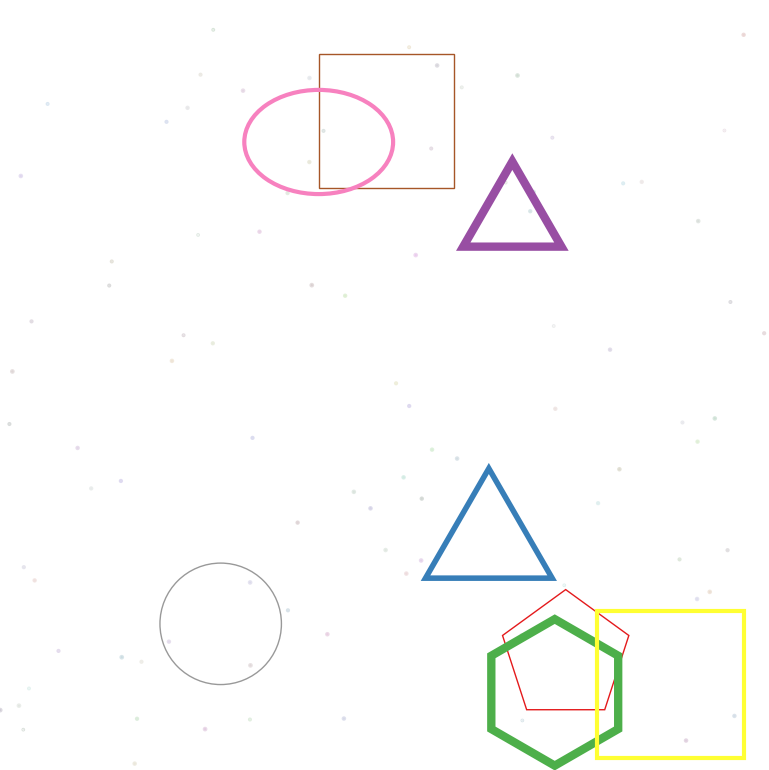[{"shape": "pentagon", "thickness": 0.5, "radius": 0.43, "center": [0.735, 0.148]}, {"shape": "triangle", "thickness": 2, "radius": 0.47, "center": [0.635, 0.297]}, {"shape": "hexagon", "thickness": 3, "radius": 0.48, "center": [0.72, 0.101]}, {"shape": "triangle", "thickness": 3, "radius": 0.37, "center": [0.665, 0.716]}, {"shape": "square", "thickness": 1.5, "radius": 0.48, "center": [0.87, 0.112]}, {"shape": "square", "thickness": 0.5, "radius": 0.44, "center": [0.502, 0.843]}, {"shape": "oval", "thickness": 1.5, "radius": 0.48, "center": [0.414, 0.816]}, {"shape": "circle", "thickness": 0.5, "radius": 0.39, "center": [0.287, 0.19]}]